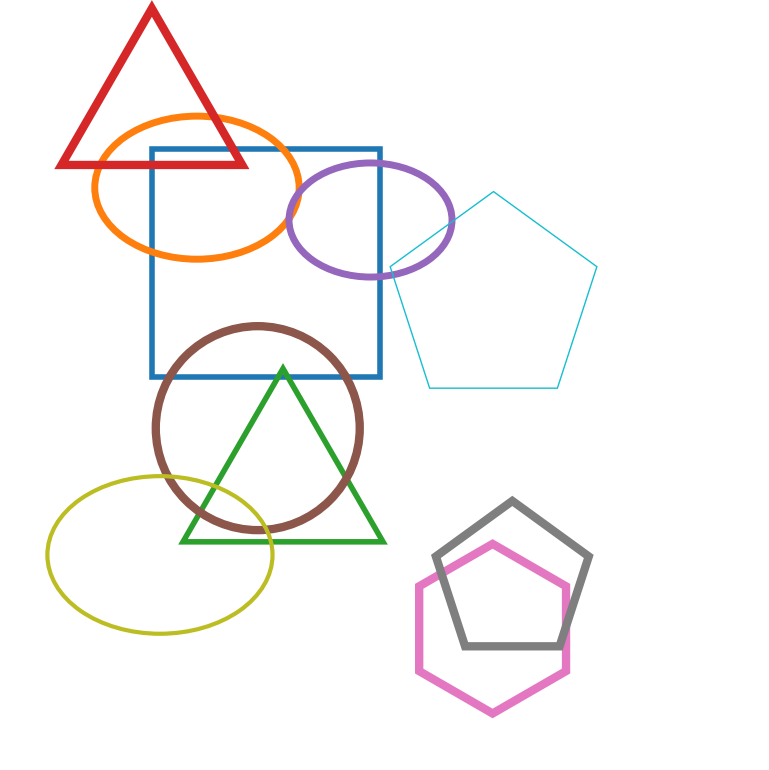[{"shape": "square", "thickness": 2, "radius": 0.74, "center": [0.346, 0.658]}, {"shape": "oval", "thickness": 2.5, "radius": 0.66, "center": [0.256, 0.756]}, {"shape": "triangle", "thickness": 2, "radius": 0.75, "center": [0.368, 0.371]}, {"shape": "triangle", "thickness": 3, "radius": 0.68, "center": [0.197, 0.854]}, {"shape": "oval", "thickness": 2.5, "radius": 0.53, "center": [0.481, 0.714]}, {"shape": "circle", "thickness": 3, "radius": 0.66, "center": [0.335, 0.444]}, {"shape": "hexagon", "thickness": 3, "radius": 0.55, "center": [0.64, 0.184]}, {"shape": "pentagon", "thickness": 3, "radius": 0.52, "center": [0.665, 0.245]}, {"shape": "oval", "thickness": 1.5, "radius": 0.73, "center": [0.208, 0.279]}, {"shape": "pentagon", "thickness": 0.5, "radius": 0.71, "center": [0.641, 0.61]}]